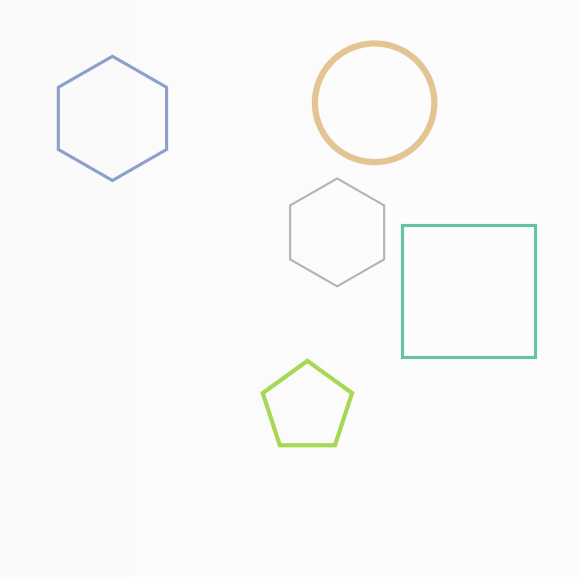[{"shape": "square", "thickness": 1.5, "radius": 0.57, "center": [0.806, 0.495]}, {"shape": "hexagon", "thickness": 1.5, "radius": 0.54, "center": [0.193, 0.794]}, {"shape": "pentagon", "thickness": 2, "radius": 0.4, "center": [0.529, 0.293]}, {"shape": "circle", "thickness": 3, "radius": 0.51, "center": [0.644, 0.821]}, {"shape": "hexagon", "thickness": 1, "radius": 0.47, "center": [0.58, 0.597]}]